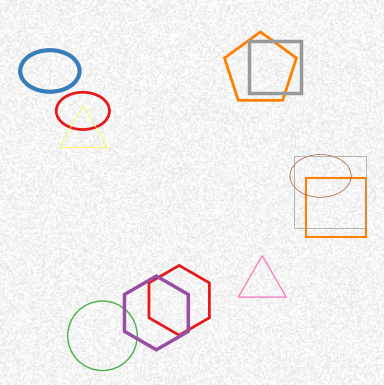[{"shape": "hexagon", "thickness": 2, "radius": 0.45, "center": [0.465, 0.22]}, {"shape": "oval", "thickness": 2, "radius": 0.35, "center": [0.215, 0.712]}, {"shape": "oval", "thickness": 3, "radius": 0.39, "center": [0.13, 0.816]}, {"shape": "circle", "thickness": 1, "radius": 0.45, "center": [0.266, 0.128]}, {"shape": "hexagon", "thickness": 2.5, "radius": 0.48, "center": [0.406, 0.187]}, {"shape": "square", "thickness": 1.5, "radius": 0.39, "center": [0.873, 0.461]}, {"shape": "pentagon", "thickness": 2, "radius": 0.49, "center": [0.677, 0.819]}, {"shape": "triangle", "thickness": 0.5, "radius": 0.36, "center": [0.217, 0.653]}, {"shape": "oval", "thickness": 0.5, "radius": 0.4, "center": [0.833, 0.543]}, {"shape": "triangle", "thickness": 1, "radius": 0.36, "center": [0.681, 0.264]}, {"shape": "square", "thickness": 2.5, "radius": 0.34, "center": [0.715, 0.825]}, {"shape": "square", "thickness": 0.5, "radius": 0.47, "center": [0.858, 0.501]}]